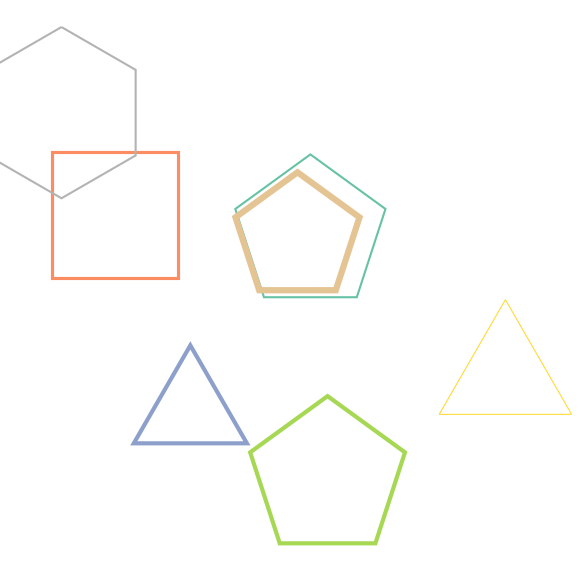[{"shape": "pentagon", "thickness": 1, "radius": 0.68, "center": [0.537, 0.595]}, {"shape": "square", "thickness": 1.5, "radius": 0.54, "center": [0.199, 0.626]}, {"shape": "triangle", "thickness": 2, "radius": 0.57, "center": [0.33, 0.288]}, {"shape": "pentagon", "thickness": 2, "radius": 0.7, "center": [0.567, 0.172]}, {"shape": "triangle", "thickness": 0.5, "radius": 0.66, "center": [0.875, 0.348]}, {"shape": "pentagon", "thickness": 3, "radius": 0.56, "center": [0.515, 0.588]}, {"shape": "hexagon", "thickness": 1, "radius": 0.74, "center": [0.107, 0.804]}]